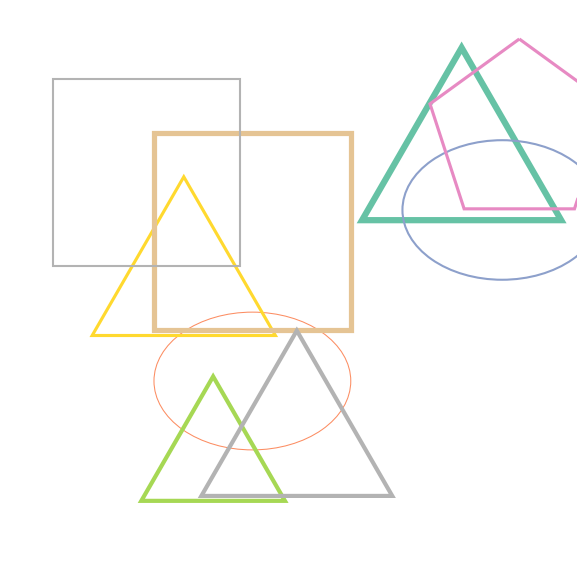[{"shape": "triangle", "thickness": 3, "radius": 1.0, "center": [0.799, 0.717]}, {"shape": "oval", "thickness": 0.5, "radius": 0.85, "center": [0.437, 0.339]}, {"shape": "oval", "thickness": 1, "radius": 0.86, "center": [0.869, 0.636]}, {"shape": "pentagon", "thickness": 1.5, "radius": 0.81, "center": [0.899, 0.769]}, {"shape": "triangle", "thickness": 2, "radius": 0.72, "center": [0.369, 0.204]}, {"shape": "triangle", "thickness": 1.5, "radius": 0.92, "center": [0.318, 0.51]}, {"shape": "square", "thickness": 2.5, "radius": 0.85, "center": [0.438, 0.598]}, {"shape": "square", "thickness": 1, "radius": 0.81, "center": [0.254, 0.7]}, {"shape": "triangle", "thickness": 2, "radius": 0.95, "center": [0.514, 0.236]}]